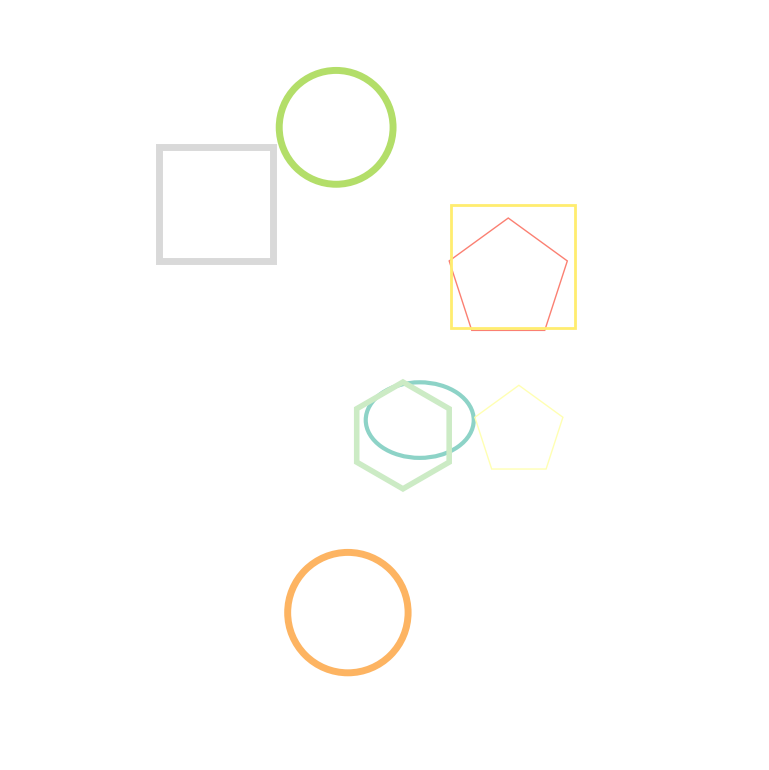[{"shape": "oval", "thickness": 1.5, "radius": 0.35, "center": [0.545, 0.454]}, {"shape": "pentagon", "thickness": 0.5, "radius": 0.3, "center": [0.674, 0.44]}, {"shape": "pentagon", "thickness": 0.5, "radius": 0.4, "center": [0.66, 0.636]}, {"shape": "circle", "thickness": 2.5, "radius": 0.39, "center": [0.452, 0.204]}, {"shape": "circle", "thickness": 2.5, "radius": 0.37, "center": [0.437, 0.835]}, {"shape": "square", "thickness": 2.5, "radius": 0.37, "center": [0.28, 0.735]}, {"shape": "hexagon", "thickness": 2, "radius": 0.35, "center": [0.523, 0.434]}, {"shape": "square", "thickness": 1, "radius": 0.4, "center": [0.666, 0.654]}]